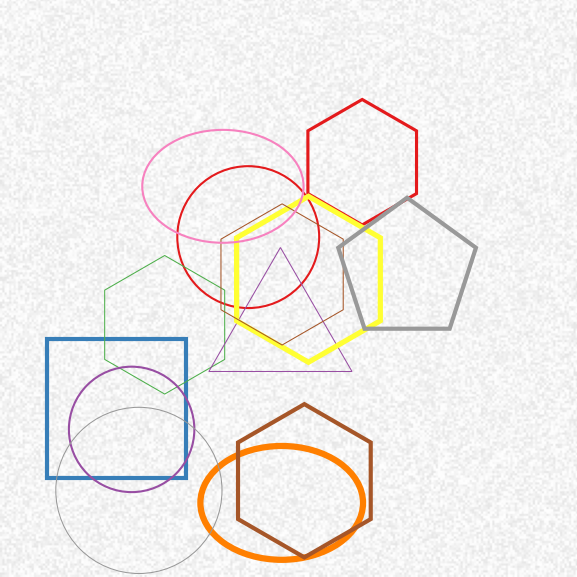[{"shape": "hexagon", "thickness": 1.5, "radius": 0.54, "center": [0.627, 0.718]}, {"shape": "circle", "thickness": 1, "radius": 0.61, "center": [0.43, 0.589]}, {"shape": "square", "thickness": 2, "radius": 0.6, "center": [0.202, 0.292]}, {"shape": "hexagon", "thickness": 0.5, "radius": 0.6, "center": [0.285, 0.437]}, {"shape": "triangle", "thickness": 0.5, "radius": 0.72, "center": [0.486, 0.427]}, {"shape": "circle", "thickness": 1, "radius": 0.54, "center": [0.228, 0.256]}, {"shape": "oval", "thickness": 3, "radius": 0.7, "center": [0.488, 0.128]}, {"shape": "hexagon", "thickness": 2.5, "radius": 0.72, "center": [0.534, 0.516]}, {"shape": "hexagon", "thickness": 2, "radius": 0.66, "center": [0.527, 0.167]}, {"shape": "hexagon", "thickness": 0.5, "radius": 0.61, "center": [0.488, 0.524]}, {"shape": "oval", "thickness": 1, "radius": 0.7, "center": [0.386, 0.676]}, {"shape": "circle", "thickness": 0.5, "radius": 0.72, "center": [0.241, 0.15]}, {"shape": "pentagon", "thickness": 2, "radius": 0.63, "center": [0.705, 0.531]}]